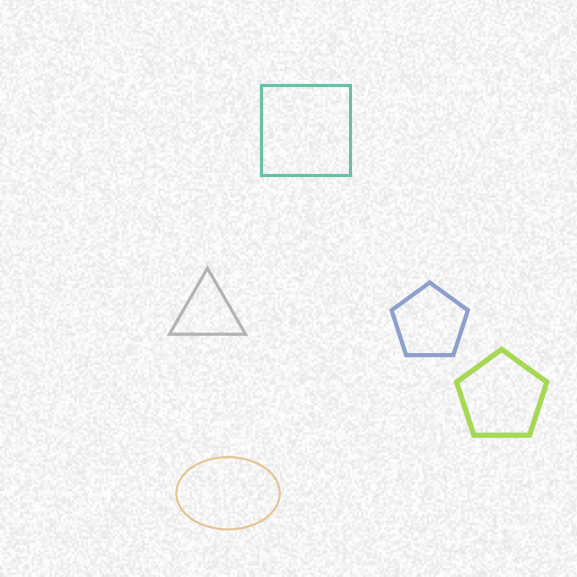[{"shape": "square", "thickness": 1.5, "radius": 0.39, "center": [0.529, 0.774]}, {"shape": "pentagon", "thickness": 2, "radius": 0.35, "center": [0.744, 0.44]}, {"shape": "pentagon", "thickness": 2.5, "radius": 0.41, "center": [0.869, 0.312]}, {"shape": "oval", "thickness": 1, "radius": 0.45, "center": [0.395, 0.145]}, {"shape": "triangle", "thickness": 1.5, "radius": 0.38, "center": [0.359, 0.458]}]